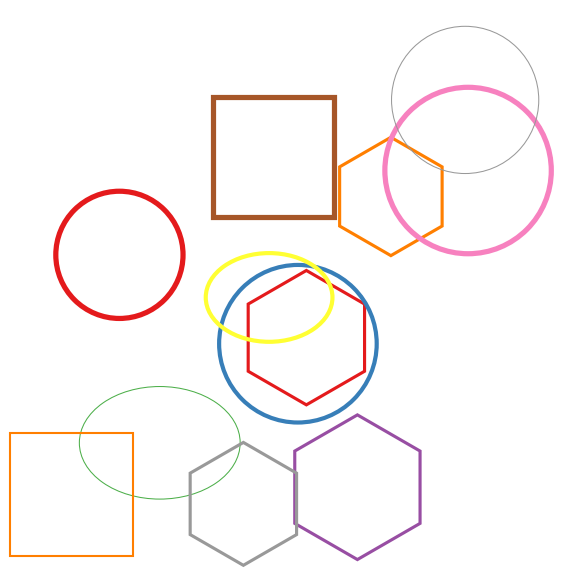[{"shape": "hexagon", "thickness": 1.5, "radius": 0.58, "center": [0.531, 0.414]}, {"shape": "circle", "thickness": 2.5, "radius": 0.55, "center": [0.207, 0.558]}, {"shape": "circle", "thickness": 2, "radius": 0.68, "center": [0.516, 0.404]}, {"shape": "oval", "thickness": 0.5, "radius": 0.7, "center": [0.277, 0.232]}, {"shape": "hexagon", "thickness": 1.5, "radius": 0.63, "center": [0.619, 0.155]}, {"shape": "hexagon", "thickness": 1.5, "radius": 0.51, "center": [0.677, 0.659]}, {"shape": "square", "thickness": 1, "radius": 0.53, "center": [0.124, 0.143]}, {"shape": "oval", "thickness": 2, "radius": 0.55, "center": [0.466, 0.484]}, {"shape": "square", "thickness": 2.5, "radius": 0.52, "center": [0.474, 0.727]}, {"shape": "circle", "thickness": 2.5, "radius": 0.72, "center": [0.811, 0.704]}, {"shape": "circle", "thickness": 0.5, "radius": 0.64, "center": [0.805, 0.826]}, {"shape": "hexagon", "thickness": 1.5, "radius": 0.53, "center": [0.421, 0.127]}]